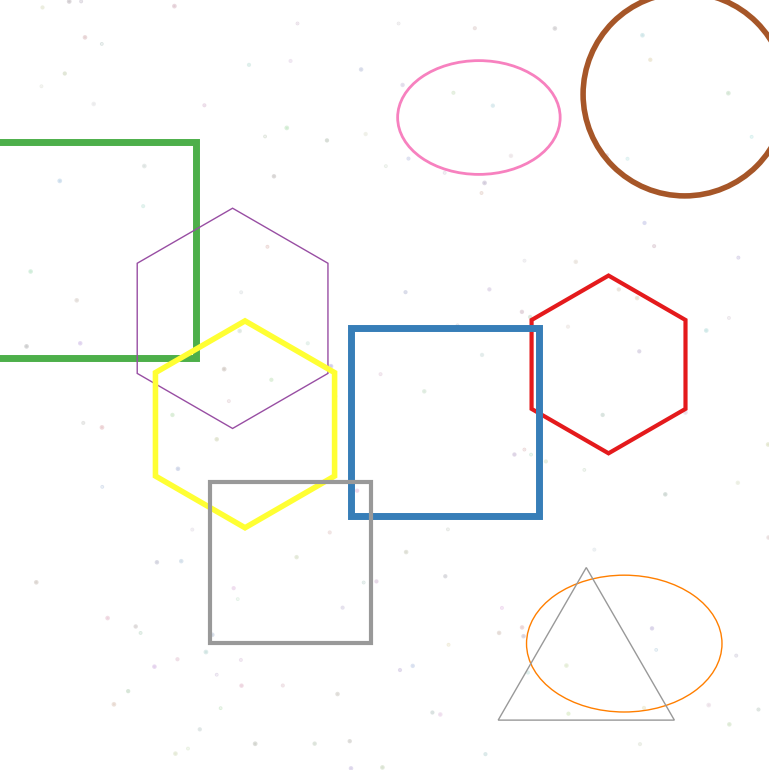[{"shape": "hexagon", "thickness": 1.5, "radius": 0.58, "center": [0.79, 0.527]}, {"shape": "square", "thickness": 2.5, "radius": 0.61, "center": [0.578, 0.452]}, {"shape": "square", "thickness": 2.5, "radius": 0.7, "center": [0.114, 0.676]}, {"shape": "hexagon", "thickness": 0.5, "radius": 0.72, "center": [0.302, 0.587]}, {"shape": "oval", "thickness": 0.5, "radius": 0.63, "center": [0.811, 0.164]}, {"shape": "hexagon", "thickness": 2, "radius": 0.67, "center": [0.318, 0.449]}, {"shape": "circle", "thickness": 2, "radius": 0.66, "center": [0.889, 0.878]}, {"shape": "oval", "thickness": 1, "radius": 0.53, "center": [0.622, 0.847]}, {"shape": "square", "thickness": 1.5, "radius": 0.52, "center": [0.378, 0.27]}, {"shape": "triangle", "thickness": 0.5, "radius": 0.66, "center": [0.761, 0.131]}]